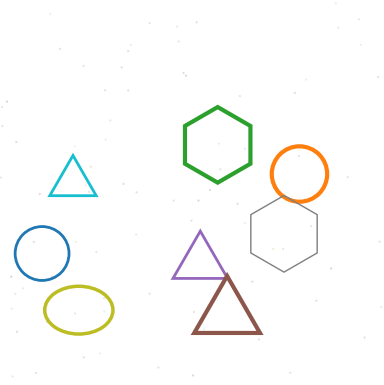[{"shape": "circle", "thickness": 2, "radius": 0.35, "center": [0.109, 0.342]}, {"shape": "circle", "thickness": 3, "radius": 0.36, "center": [0.778, 0.548]}, {"shape": "hexagon", "thickness": 3, "radius": 0.49, "center": [0.565, 0.624]}, {"shape": "triangle", "thickness": 2, "radius": 0.41, "center": [0.52, 0.318]}, {"shape": "triangle", "thickness": 3, "radius": 0.49, "center": [0.59, 0.184]}, {"shape": "hexagon", "thickness": 1, "radius": 0.5, "center": [0.738, 0.393]}, {"shape": "oval", "thickness": 2.5, "radius": 0.44, "center": [0.205, 0.194]}, {"shape": "triangle", "thickness": 2, "radius": 0.35, "center": [0.19, 0.527]}]